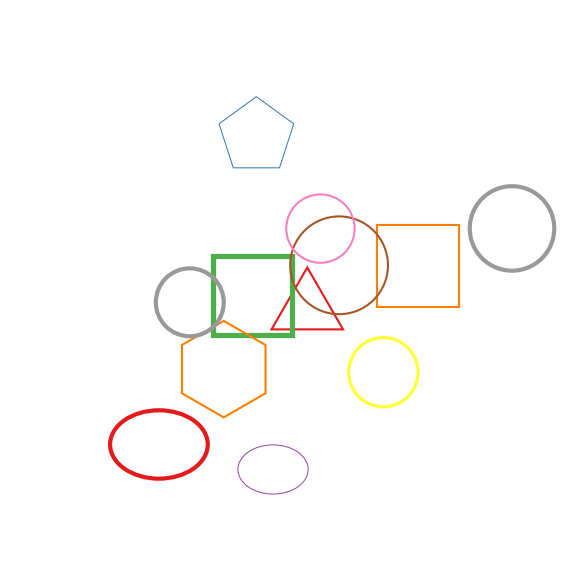[{"shape": "triangle", "thickness": 1, "radius": 0.36, "center": [0.532, 0.465]}, {"shape": "oval", "thickness": 2, "radius": 0.42, "center": [0.275, 0.229]}, {"shape": "pentagon", "thickness": 0.5, "radius": 0.34, "center": [0.444, 0.764]}, {"shape": "square", "thickness": 2.5, "radius": 0.34, "center": [0.437, 0.487]}, {"shape": "oval", "thickness": 0.5, "radius": 0.3, "center": [0.473, 0.186]}, {"shape": "hexagon", "thickness": 1, "radius": 0.42, "center": [0.387, 0.36]}, {"shape": "square", "thickness": 1, "radius": 0.35, "center": [0.725, 0.538]}, {"shape": "circle", "thickness": 1.5, "radius": 0.3, "center": [0.664, 0.355]}, {"shape": "circle", "thickness": 1, "radius": 0.42, "center": [0.587, 0.54]}, {"shape": "circle", "thickness": 1, "radius": 0.3, "center": [0.555, 0.603]}, {"shape": "circle", "thickness": 2, "radius": 0.37, "center": [0.887, 0.604]}, {"shape": "circle", "thickness": 2, "radius": 0.29, "center": [0.329, 0.476]}]